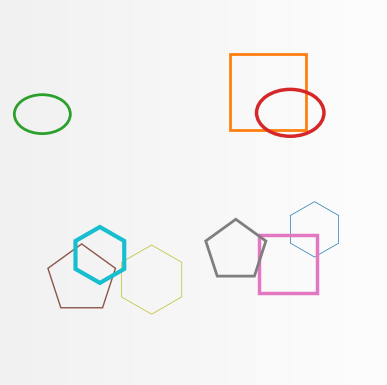[{"shape": "hexagon", "thickness": 0.5, "radius": 0.36, "center": [0.812, 0.404]}, {"shape": "square", "thickness": 2, "radius": 0.49, "center": [0.693, 0.761]}, {"shape": "oval", "thickness": 2, "radius": 0.36, "center": [0.109, 0.703]}, {"shape": "oval", "thickness": 2.5, "radius": 0.44, "center": [0.749, 0.707]}, {"shape": "pentagon", "thickness": 1, "radius": 0.46, "center": [0.211, 0.275]}, {"shape": "square", "thickness": 2.5, "radius": 0.38, "center": [0.743, 0.315]}, {"shape": "pentagon", "thickness": 2, "radius": 0.41, "center": [0.609, 0.349]}, {"shape": "hexagon", "thickness": 0.5, "radius": 0.45, "center": [0.391, 0.274]}, {"shape": "hexagon", "thickness": 3, "radius": 0.36, "center": [0.258, 0.338]}]